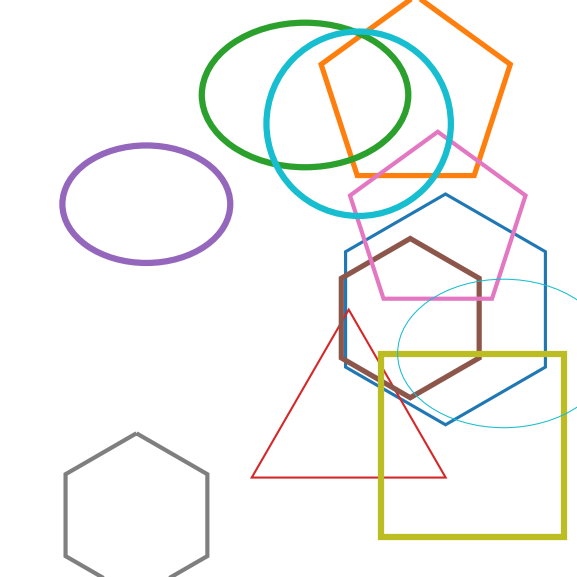[{"shape": "hexagon", "thickness": 1.5, "radius": 1.0, "center": [0.771, 0.463]}, {"shape": "pentagon", "thickness": 2.5, "radius": 0.86, "center": [0.72, 0.834]}, {"shape": "oval", "thickness": 3, "radius": 0.89, "center": [0.528, 0.835]}, {"shape": "triangle", "thickness": 1, "radius": 0.97, "center": [0.604, 0.269]}, {"shape": "oval", "thickness": 3, "radius": 0.73, "center": [0.253, 0.646]}, {"shape": "hexagon", "thickness": 2.5, "radius": 0.69, "center": [0.71, 0.448]}, {"shape": "pentagon", "thickness": 2, "radius": 0.8, "center": [0.758, 0.611]}, {"shape": "hexagon", "thickness": 2, "radius": 0.71, "center": [0.236, 0.107]}, {"shape": "square", "thickness": 3, "radius": 0.79, "center": [0.818, 0.228]}, {"shape": "oval", "thickness": 0.5, "radius": 0.92, "center": [0.872, 0.387]}, {"shape": "circle", "thickness": 3, "radius": 0.8, "center": [0.621, 0.785]}]